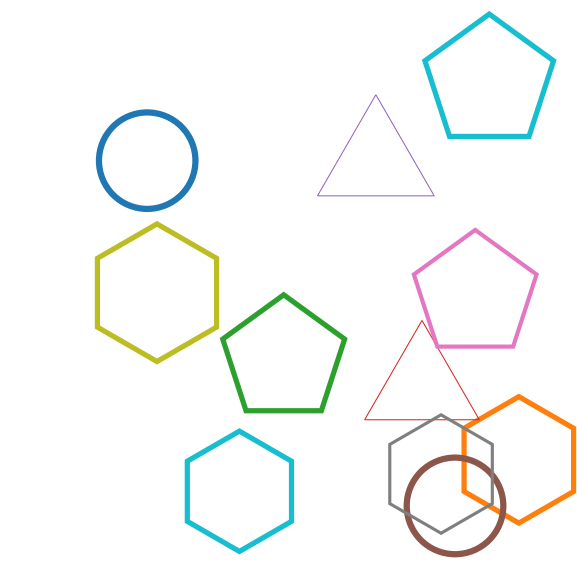[{"shape": "circle", "thickness": 3, "radius": 0.42, "center": [0.255, 0.721]}, {"shape": "hexagon", "thickness": 2.5, "radius": 0.55, "center": [0.898, 0.203]}, {"shape": "pentagon", "thickness": 2.5, "radius": 0.55, "center": [0.491, 0.378]}, {"shape": "triangle", "thickness": 0.5, "radius": 0.57, "center": [0.731, 0.33]}, {"shape": "triangle", "thickness": 0.5, "radius": 0.58, "center": [0.651, 0.718]}, {"shape": "circle", "thickness": 3, "radius": 0.42, "center": [0.788, 0.123]}, {"shape": "pentagon", "thickness": 2, "radius": 0.56, "center": [0.823, 0.489]}, {"shape": "hexagon", "thickness": 1.5, "radius": 0.51, "center": [0.764, 0.178]}, {"shape": "hexagon", "thickness": 2.5, "radius": 0.6, "center": [0.272, 0.492]}, {"shape": "hexagon", "thickness": 2.5, "radius": 0.52, "center": [0.415, 0.148]}, {"shape": "pentagon", "thickness": 2.5, "radius": 0.59, "center": [0.847, 0.858]}]